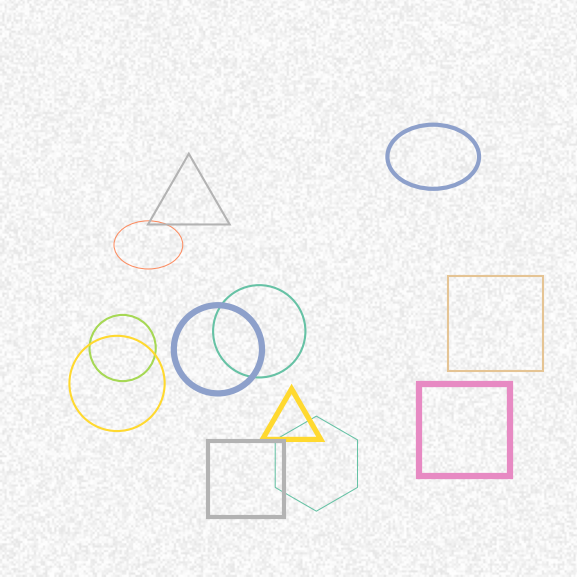[{"shape": "circle", "thickness": 1, "radius": 0.4, "center": [0.449, 0.425]}, {"shape": "hexagon", "thickness": 0.5, "radius": 0.41, "center": [0.548, 0.196]}, {"shape": "oval", "thickness": 0.5, "radius": 0.3, "center": [0.257, 0.575]}, {"shape": "oval", "thickness": 2, "radius": 0.4, "center": [0.75, 0.728]}, {"shape": "circle", "thickness": 3, "radius": 0.38, "center": [0.377, 0.394]}, {"shape": "square", "thickness": 3, "radius": 0.39, "center": [0.804, 0.254]}, {"shape": "circle", "thickness": 1, "radius": 0.29, "center": [0.212, 0.397]}, {"shape": "triangle", "thickness": 2.5, "radius": 0.29, "center": [0.505, 0.267]}, {"shape": "circle", "thickness": 1, "radius": 0.41, "center": [0.203, 0.335]}, {"shape": "square", "thickness": 1, "radius": 0.41, "center": [0.858, 0.44]}, {"shape": "triangle", "thickness": 1, "radius": 0.41, "center": [0.327, 0.651]}, {"shape": "square", "thickness": 2, "radius": 0.33, "center": [0.426, 0.17]}]